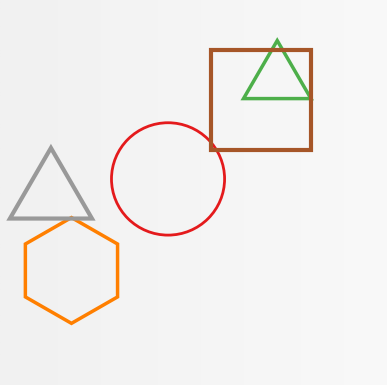[{"shape": "circle", "thickness": 2, "radius": 0.73, "center": [0.434, 0.535]}, {"shape": "triangle", "thickness": 2.5, "radius": 0.5, "center": [0.715, 0.794]}, {"shape": "hexagon", "thickness": 2.5, "radius": 0.69, "center": [0.184, 0.298]}, {"shape": "square", "thickness": 3, "radius": 0.65, "center": [0.673, 0.741]}, {"shape": "triangle", "thickness": 3, "radius": 0.61, "center": [0.131, 0.493]}]